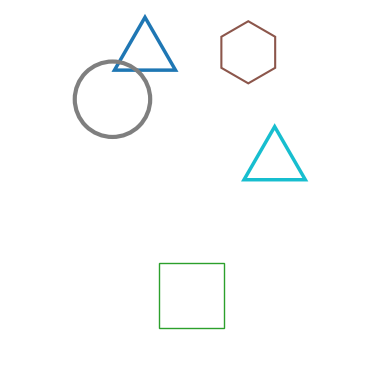[{"shape": "triangle", "thickness": 2.5, "radius": 0.46, "center": [0.377, 0.864]}, {"shape": "square", "thickness": 1, "radius": 0.42, "center": [0.499, 0.231]}, {"shape": "hexagon", "thickness": 1.5, "radius": 0.4, "center": [0.645, 0.864]}, {"shape": "circle", "thickness": 3, "radius": 0.49, "center": [0.292, 0.742]}, {"shape": "triangle", "thickness": 2.5, "radius": 0.46, "center": [0.713, 0.579]}]